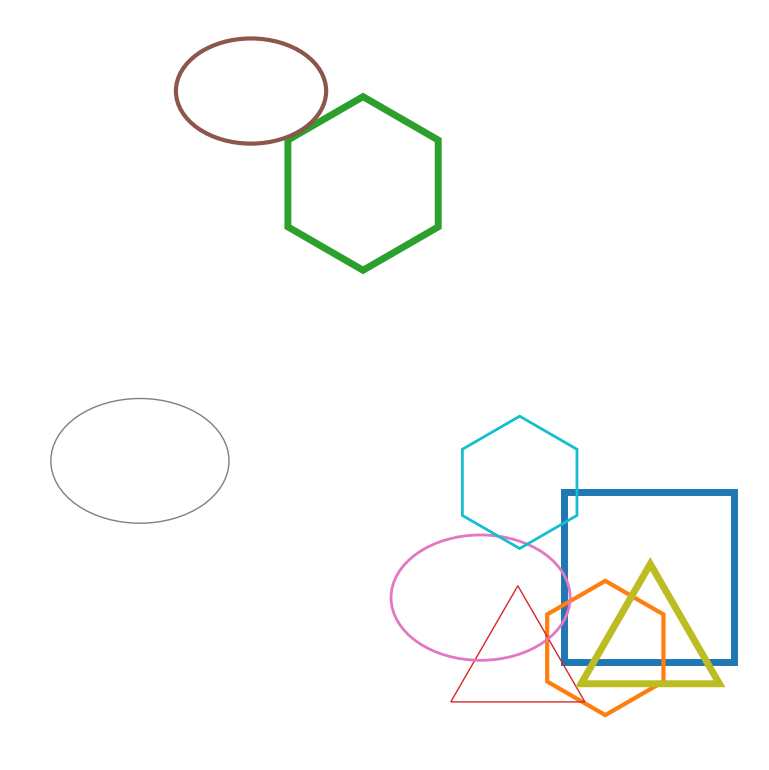[{"shape": "square", "thickness": 2.5, "radius": 0.55, "center": [0.843, 0.251]}, {"shape": "hexagon", "thickness": 1.5, "radius": 0.44, "center": [0.786, 0.158]}, {"shape": "hexagon", "thickness": 2.5, "radius": 0.56, "center": [0.471, 0.762]}, {"shape": "triangle", "thickness": 0.5, "radius": 0.5, "center": [0.673, 0.139]}, {"shape": "oval", "thickness": 1.5, "radius": 0.49, "center": [0.326, 0.882]}, {"shape": "oval", "thickness": 1, "radius": 0.58, "center": [0.624, 0.224]}, {"shape": "oval", "thickness": 0.5, "radius": 0.58, "center": [0.182, 0.401]}, {"shape": "triangle", "thickness": 2.5, "radius": 0.52, "center": [0.845, 0.164]}, {"shape": "hexagon", "thickness": 1, "radius": 0.43, "center": [0.675, 0.374]}]